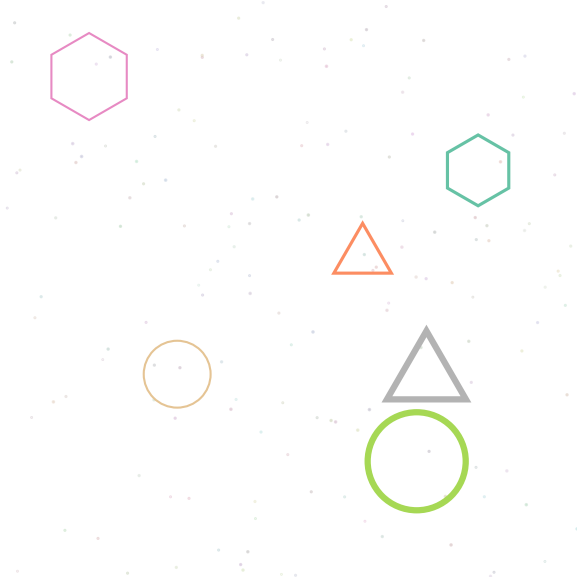[{"shape": "hexagon", "thickness": 1.5, "radius": 0.31, "center": [0.828, 0.704]}, {"shape": "triangle", "thickness": 1.5, "radius": 0.29, "center": [0.628, 0.555]}, {"shape": "hexagon", "thickness": 1, "radius": 0.38, "center": [0.154, 0.867]}, {"shape": "circle", "thickness": 3, "radius": 0.42, "center": [0.722, 0.2]}, {"shape": "circle", "thickness": 1, "radius": 0.29, "center": [0.307, 0.351]}, {"shape": "triangle", "thickness": 3, "radius": 0.39, "center": [0.738, 0.347]}]